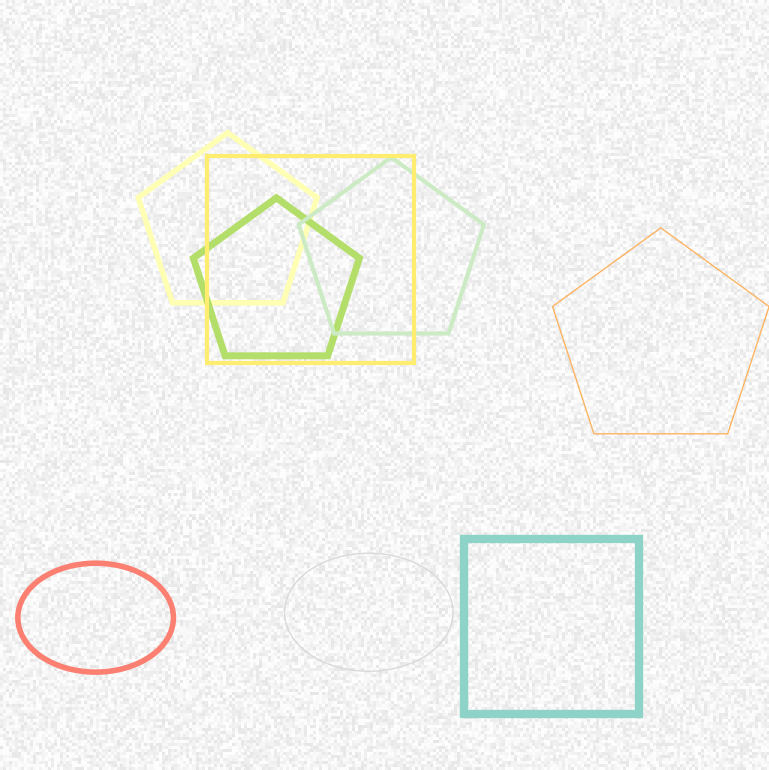[{"shape": "square", "thickness": 3, "radius": 0.57, "center": [0.716, 0.187]}, {"shape": "pentagon", "thickness": 2, "radius": 0.61, "center": [0.296, 0.706]}, {"shape": "oval", "thickness": 2, "radius": 0.51, "center": [0.124, 0.198]}, {"shape": "pentagon", "thickness": 0.5, "radius": 0.74, "center": [0.858, 0.556]}, {"shape": "pentagon", "thickness": 2.5, "radius": 0.57, "center": [0.359, 0.63]}, {"shape": "oval", "thickness": 0.5, "radius": 0.55, "center": [0.479, 0.205]}, {"shape": "pentagon", "thickness": 1.5, "radius": 0.63, "center": [0.508, 0.669]}, {"shape": "square", "thickness": 1.5, "radius": 0.67, "center": [0.403, 0.663]}]